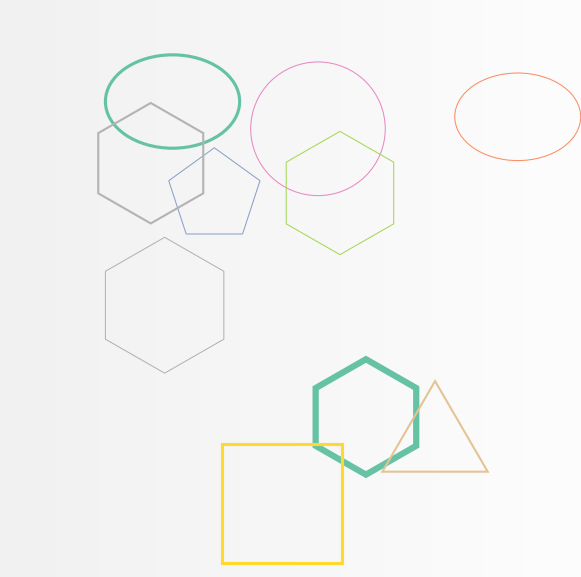[{"shape": "oval", "thickness": 1.5, "radius": 0.58, "center": [0.297, 0.823]}, {"shape": "hexagon", "thickness": 3, "radius": 0.5, "center": [0.63, 0.277]}, {"shape": "oval", "thickness": 0.5, "radius": 0.54, "center": [0.891, 0.797]}, {"shape": "pentagon", "thickness": 0.5, "radius": 0.41, "center": [0.369, 0.661]}, {"shape": "circle", "thickness": 0.5, "radius": 0.58, "center": [0.547, 0.776]}, {"shape": "hexagon", "thickness": 0.5, "radius": 0.53, "center": [0.585, 0.665]}, {"shape": "square", "thickness": 1.5, "radius": 0.51, "center": [0.485, 0.128]}, {"shape": "triangle", "thickness": 1, "radius": 0.52, "center": [0.748, 0.235]}, {"shape": "hexagon", "thickness": 1, "radius": 0.52, "center": [0.259, 0.717]}, {"shape": "hexagon", "thickness": 0.5, "radius": 0.59, "center": [0.283, 0.471]}]